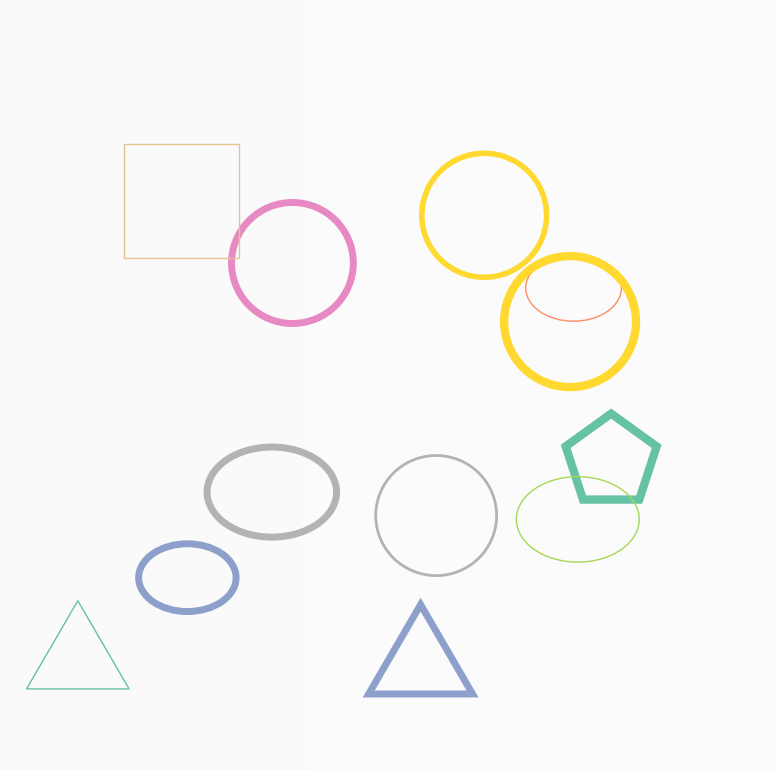[{"shape": "pentagon", "thickness": 3, "radius": 0.31, "center": [0.789, 0.401]}, {"shape": "triangle", "thickness": 0.5, "radius": 0.38, "center": [0.1, 0.143]}, {"shape": "oval", "thickness": 0.5, "radius": 0.31, "center": [0.74, 0.626]}, {"shape": "triangle", "thickness": 2.5, "radius": 0.39, "center": [0.543, 0.137]}, {"shape": "oval", "thickness": 2.5, "radius": 0.31, "center": [0.242, 0.25]}, {"shape": "circle", "thickness": 2.5, "radius": 0.39, "center": [0.377, 0.658]}, {"shape": "oval", "thickness": 0.5, "radius": 0.4, "center": [0.746, 0.325]}, {"shape": "circle", "thickness": 2, "radius": 0.4, "center": [0.625, 0.72]}, {"shape": "circle", "thickness": 3, "radius": 0.43, "center": [0.736, 0.582]}, {"shape": "square", "thickness": 0.5, "radius": 0.37, "center": [0.234, 0.739]}, {"shape": "oval", "thickness": 2.5, "radius": 0.42, "center": [0.351, 0.361]}, {"shape": "circle", "thickness": 1, "radius": 0.39, "center": [0.563, 0.33]}]